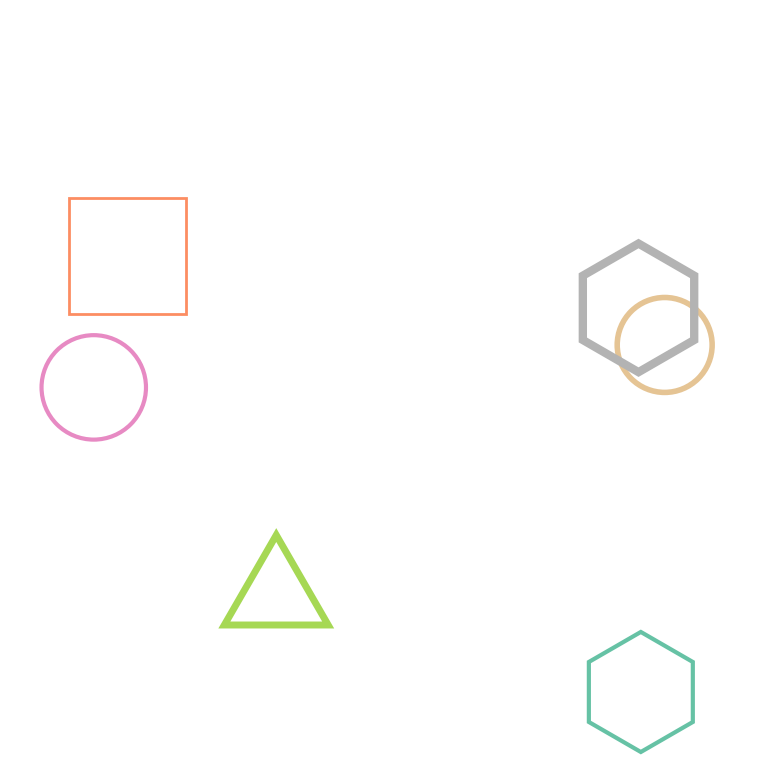[{"shape": "hexagon", "thickness": 1.5, "radius": 0.39, "center": [0.832, 0.101]}, {"shape": "square", "thickness": 1, "radius": 0.38, "center": [0.166, 0.668]}, {"shape": "circle", "thickness": 1.5, "radius": 0.34, "center": [0.122, 0.497]}, {"shape": "triangle", "thickness": 2.5, "radius": 0.39, "center": [0.359, 0.227]}, {"shape": "circle", "thickness": 2, "radius": 0.31, "center": [0.863, 0.552]}, {"shape": "hexagon", "thickness": 3, "radius": 0.42, "center": [0.829, 0.6]}]